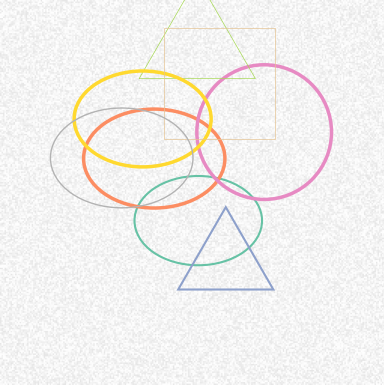[{"shape": "oval", "thickness": 1.5, "radius": 0.83, "center": [0.515, 0.427]}, {"shape": "oval", "thickness": 2.5, "radius": 0.92, "center": [0.401, 0.588]}, {"shape": "triangle", "thickness": 1.5, "radius": 0.71, "center": [0.586, 0.319]}, {"shape": "circle", "thickness": 2.5, "radius": 0.87, "center": [0.686, 0.657]}, {"shape": "triangle", "thickness": 0.5, "radius": 0.87, "center": [0.512, 0.883]}, {"shape": "oval", "thickness": 2.5, "radius": 0.89, "center": [0.371, 0.691]}, {"shape": "square", "thickness": 0.5, "radius": 0.72, "center": [0.57, 0.782]}, {"shape": "oval", "thickness": 1, "radius": 0.93, "center": [0.316, 0.59]}]